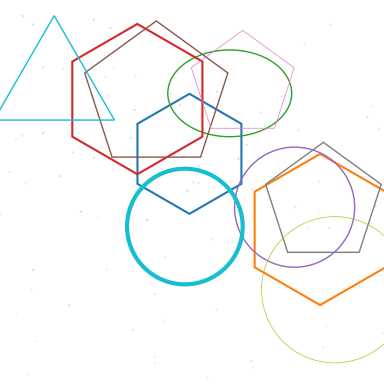[{"shape": "hexagon", "thickness": 1.5, "radius": 0.78, "center": [0.492, 0.6]}, {"shape": "hexagon", "thickness": 1.5, "radius": 0.98, "center": [0.832, 0.404]}, {"shape": "oval", "thickness": 1, "radius": 0.8, "center": [0.597, 0.758]}, {"shape": "hexagon", "thickness": 1.5, "radius": 0.98, "center": [0.357, 0.743]}, {"shape": "circle", "thickness": 1, "radius": 0.78, "center": [0.765, 0.462]}, {"shape": "pentagon", "thickness": 1, "radius": 0.98, "center": [0.406, 0.75]}, {"shape": "pentagon", "thickness": 0.5, "radius": 0.7, "center": [0.63, 0.781]}, {"shape": "pentagon", "thickness": 1, "radius": 0.79, "center": [0.84, 0.472]}, {"shape": "circle", "thickness": 0.5, "radius": 0.95, "center": [0.869, 0.247]}, {"shape": "circle", "thickness": 3, "radius": 0.75, "center": [0.48, 0.412]}, {"shape": "triangle", "thickness": 1, "radius": 0.9, "center": [0.141, 0.779]}]